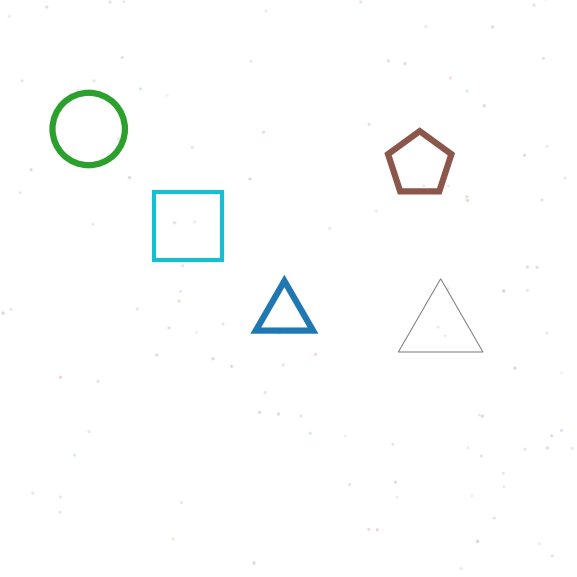[{"shape": "triangle", "thickness": 3, "radius": 0.29, "center": [0.492, 0.455]}, {"shape": "circle", "thickness": 3, "radius": 0.31, "center": [0.154, 0.776]}, {"shape": "pentagon", "thickness": 3, "radius": 0.29, "center": [0.727, 0.714]}, {"shape": "triangle", "thickness": 0.5, "radius": 0.42, "center": [0.763, 0.432]}, {"shape": "square", "thickness": 2, "radius": 0.3, "center": [0.326, 0.608]}]